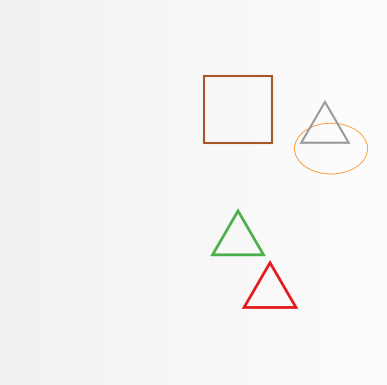[{"shape": "triangle", "thickness": 2, "radius": 0.39, "center": [0.697, 0.24]}, {"shape": "triangle", "thickness": 2, "radius": 0.38, "center": [0.614, 0.376]}, {"shape": "oval", "thickness": 0.5, "radius": 0.47, "center": [0.854, 0.614]}, {"shape": "square", "thickness": 1.5, "radius": 0.44, "center": [0.614, 0.715]}, {"shape": "triangle", "thickness": 1.5, "radius": 0.35, "center": [0.839, 0.665]}]